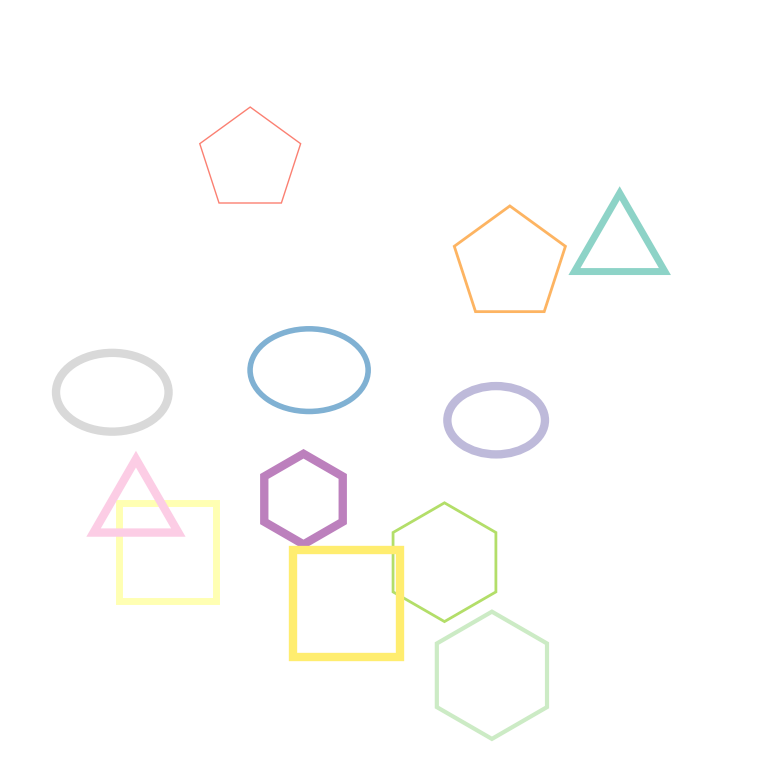[{"shape": "triangle", "thickness": 2.5, "radius": 0.34, "center": [0.805, 0.681]}, {"shape": "square", "thickness": 2.5, "radius": 0.32, "center": [0.218, 0.283]}, {"shape": "oval", "thickness": 3, "radius": 0.32, "center": [0.644, 0.454]}, {"shape": "pentagon", "thickness": 0.5, "radius": 0.34, "center": [0.325, 0.792]}, {"shape": "oval", "thickness": 2, "radius": 0.38, "center": [0.401, 0.519]}, {"shape": "pentagon", "thickness": 1, "radius": 0.38, "center": [0.662, 0.657]}, {"shape": "hexagon", "thickness": 1, "radius": 0.39, "center": [0.577, 0.27]}, {"shape": "triangle", "thickness": 3, "radius": 0.32, "center": [0.177, 0.34]}, {"shape": "oval", "thickness": 3, "radius": 0.37, "center": [0.146, 0.491]}, {"shape": "hexagon", "thickness": 3, "radius": 0.29, "center": [0.394, 0.352]}, {"shape": "hexagon", "thickness": 1.5, "radius": 0.41, "center": [0.639, 0.123]}, {"shape": "square", "thickness": 3, "radius": 0.35, "center": [0.45, 0.216]}]